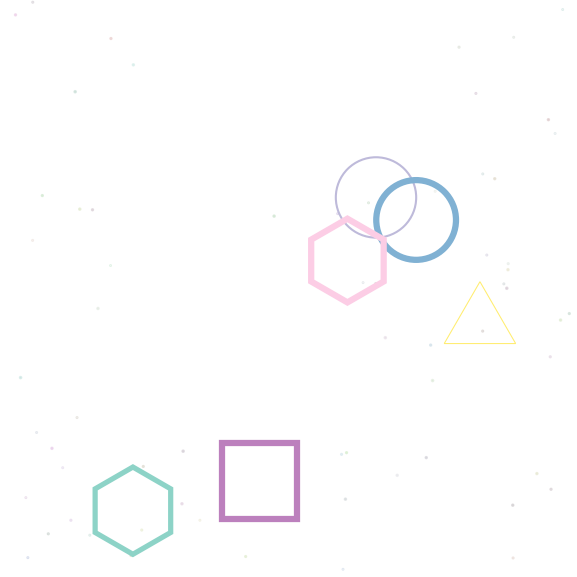[{"shape": "hexagon", "thickness": 2.5, "radius": 0.38, "center": [0.23, 0.115]}, {"shape": "circle", "thickness": 1, "radius": 0.35, "center": [0.651, 0.657]}, {"shape": "circle", "thickness": 3, "radius": 0.35, "center": [0.721, 0.618]}, {"shape": "hexagon", "thickness": 3, "radius": 0.36, "center": [0.602, 0.548]}, {"shape": "square", "thickness": 3, "radius": 0.33, "center": [0.45, 0.167]}, {"shape": "triangle", "thickness": 0.5, "radius": 0.36, "center": [0.831, 0.44]}]